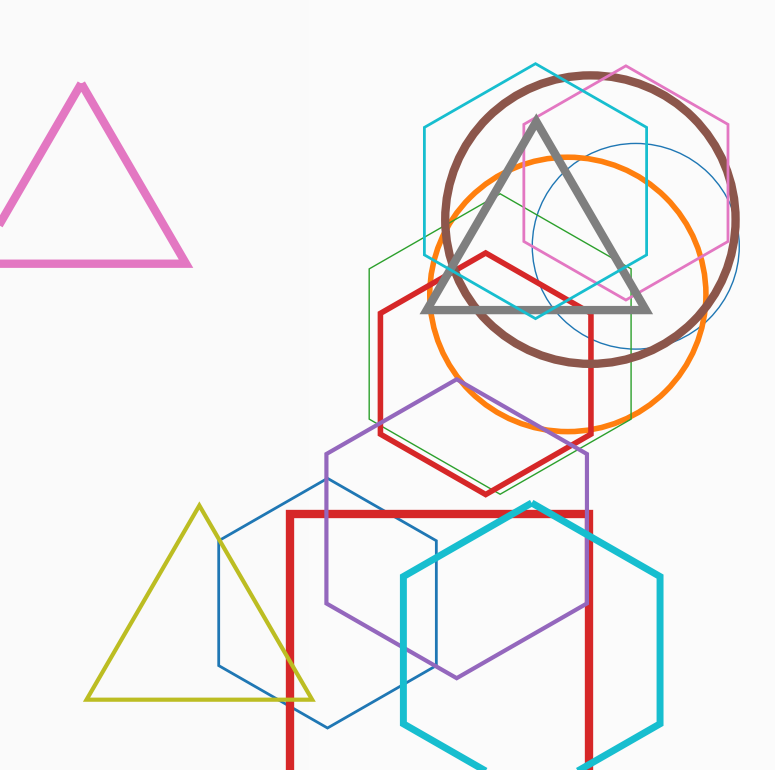[{"shape": "hexagon", "thickness": 1, "radius": 0.81, "center": [0.423, 0.217]}, {"shape": "circle", "thickness": 0.5, "radius": 0.67, "center": [0.82, 0.68]}, {"shape": "circle", "thickness": 2, "radius": 0.89, "center": [0.733, 0.618]}, {"shape": "hexagon", "thickness": 0.5, "radius": 0.98, "center": [0.645, 0.553]}, {"shape": "square", "thickness": 3, "radius": 0.97, "center": [0.567, 0.138]}, {"shape": "hexagon", "thickness": 2, "radius": 0.78, "center": [0.627, 0.515]}, {"shape": "hexagon", "thickness": 1.5, "radius": 0.97, "center": [0.589, 0.313]}, {"shape": "circle", "thickness": 3, "radius": 0.94, "center": [0.762, 0.715]}, {"shape": "hexagon", "thickness": 1, "radius": 0.76, "center": [0.808, 0.762]}, {"shape": "triangle", "thickness": 3, "radius": 0.78, "center": [0.105, 0.736]}, {"shape": "triangle", "thickness": 3, "radius": 0.82, "center": [0.692, 0.679]}, {"shape": "triangle", "thickness": 1.5, "radius": 0.84, "center": [0.257, 0.175]}, {"shape": "hexagon", "thickness": 2.5, "radius": 0.96, "center": [0.686, 0.156]}, {"shape": "hexagon", "thickness": 1, "radius": 0.83, "center": [0.691, 0.752]}]